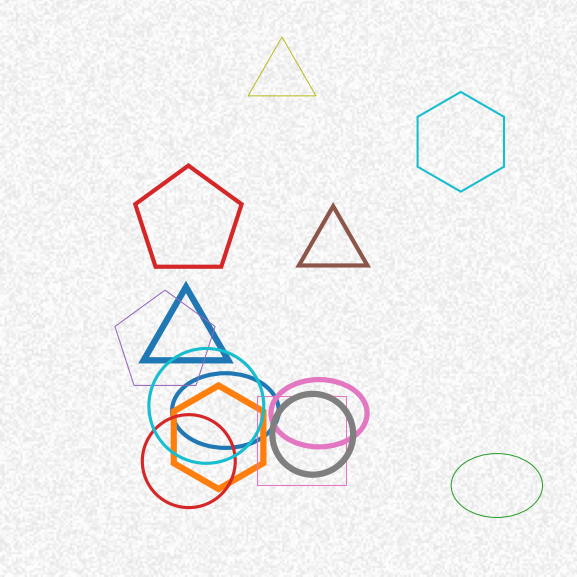[{"shape": "oval", "thickness": 2, "radius": 0.46, "center": [0.39, 0.288]}, {"shape": "triangle", "thickness": 3, "radius": 0.42, "center": [0.322, 0.418]}, {"shape": "hexagon", "thickness": 3, "radius": 0.45, "center": [0.378, 0.242]}, {"shape": "oval", "thickness": 0.5, "radius": 0.4, "center": [0.86, 0.158]}, {"shape": "circle", "thickness": 1.5, "radius": 0.4, "center": [0.327, 0.201]}, {"shape": "pentagon", "thickness": 2, "radius": 0.48, "center": [0.326, 0.616]}, {"shape": "pentagon", "thickness": 0.5, "radius": 0.46, "center": [0.286, 0.406]}, {"shape": "triangle", "thickness": 2, "radius": 0.34, "center": [0.577, 0.574]}, {"shape": "oval", "thickness": 2.5, "radius": 0.42, "center": [0.552, 0.284]}, {"shape": "square", "thickness": 0.5, "radius": 0.38, "center": [0.522, 0.236]}, {"shape": "circle", "thickness": 3, "radius": 0.35, "center": [0.542, 0.247]}, {"shape": "triangle", "thickness": 0.5, "radius": 0.34, "center": [0.488, 0.867]}, {"shape": "hexagon", "thickness": 1, "radius": 0.43, "center": [0.798, 0.754]}, {"shape": "circle", "thickness": 1.5, "radius": 0.5, "center": [0.357, 0.296]}]